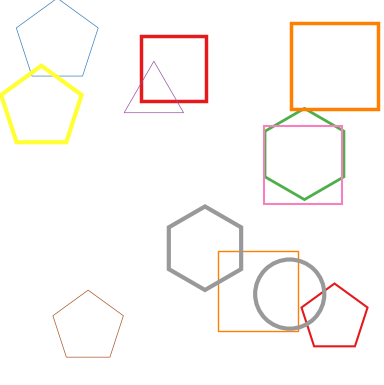[{"shape": "pentagon", "thickness": 1.5, "radius": 0.45, "center": [0.869, 0.173]}, {"shape": "square", "thickness": 2.5, "radius": 0.42, "center": [0.451, 0.821]}, {"shape": "pentagon", "thickness": 0.5, "radius": 0.56, "center": [0.149, 0.893]}, {"shape": "hexagon", "thickness": 2, "radius": 0.59, "center": [0.791, 0.6]}, {"shape": "triangle", "thickness": 0.5, "radius": 0.45, "center": [0.4, 0.752]}, {"shape": "square", "thickness": 2.5, "radius": 0.56, "center": [0.869, 0.829]}, {"shape": "square", "thickness": 1, "radius": 0.52, "center": [0.67, 0.243]}, {"shape": "pentagon", "thickness": 3, "radius": 0.55, "center": [0.108, 0.719]}, {"shape": "pentagon", "thickness": 0.5, "radius": 0.48, "center": [0.229, 0.15]}, {"shape": "square", "thickness": 1.5, "radius": 0.5, "center": [0.787, 0.572]}, {"shape": "circle", "thickness": 3, "radius": 0.45, "center": [0.753, 0.236]}, {"shape": "hexagon", "thickness": 3, "radius": 0.54, "center": [0.532, 0.355]}]